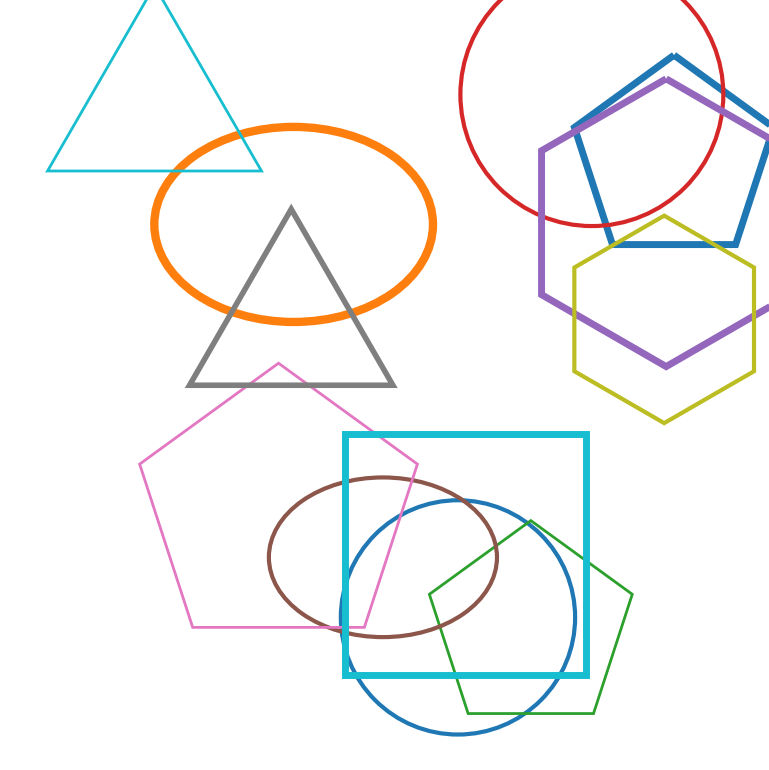[{"shape": "circle", "thickness": 1.5, "radius": 0.76, "center": [0.595, 0.198]}, {"shape": "pentagon", "thickness": 2.5, "radius": 0.68, "center": [0.875, 0.792]}, {"shape": "oval", "thickness": 3, "radius": 0.9, "center": [0.381, 0.709]}, {"shape": "pentagon", "thickness": 1, "radius": 0.69, "center": [0.689, 0.185]}, {"shape": "circle", "thickness": 1.5, "radius": 0.85, "center": [0.769, 0.877]}, {"shape": "hexagon", "thickness": 2.5, "radius": 0.93, "center": [0.865, 0.711]}, {"shape": "oval", "thickness": 1.5, "radius": 0.74, "center": [0.497, 0.276]}, {"shape": "pentagon", "thickness": 1, "radius": 0.95, "center": [0.362, 0.339]}, {"shape": "triangle", "thickness": 2, "radius": 0.76, "center": [0.378, 0.576]}, {"shape": "hexagon", "thickness": 1.5, "radius": 0.67, "center": [0.863, 0.585]}, {"shape": "square", "thickness": 2.5, "radius": 0.78, "center": [0.605, 0.279]}, {"shape": "triangle", "thickness": 1, "radius": 0.8, "center": [0.201, 0.858]}]